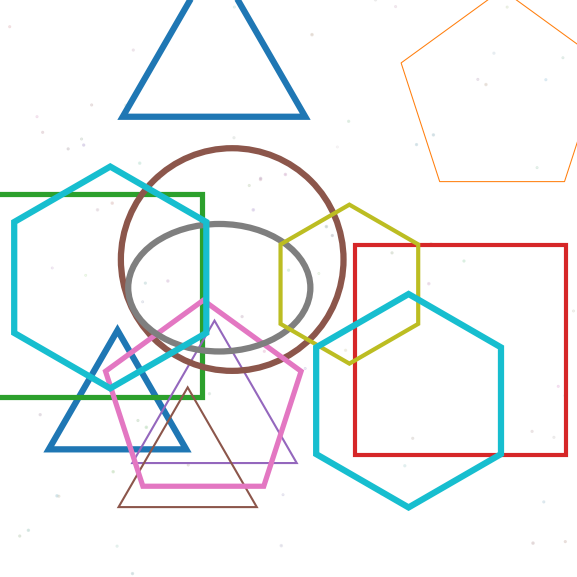[{"shape": "triangle", "thickness": 3, "radius": 0.91, "center": [0.371, 0.888]}, {"shape": "triangle", "thickness": 3, "radius": 0.69, "center": [0.203, 0.29]}, {"shape": "pentagon", "thickness": 0.5, "radius": 0.92, "center": [0.869, 0.833]}, {"shape": "square", "thickness": 2.5, "radius": 0.88, "center": [0.173, 0.488]}, {"shape": "square", "thickness": 2, "radius": 0.91, "center": [0.797, 0.393]}, {"shape": "triangle", "thickness": 1, "radius": 0.82, "center": [0.371, 0.28]}, {"shape": "circle", "thickness": 3, "radius": 0.96, "center": [0.402, 0.55]}, {"shape": "triangle", "thickness": 1, "radius": 0.69, "center": [0.325, 0.19]}, {"shape": "pentagon", "thickness": 2.5, "radius": 0.89, "center": [0.352, 0.301]}, {"shape": "oval", "thickness": 3, "radius": 0.79, "center": [0.38, 0.501]}, {"shape": "hexagon", "thickness": 2, "radius": 0.69, "center": [0.605, 0.507]}, {"shape": "hexagon", "thickness": 3, "radius": 0.96, "center": [0.191, 0.519]}, {"shape": "hexagon", "thickness": 3, "radius": 0.92, "center": [0.708, 0.305]}]